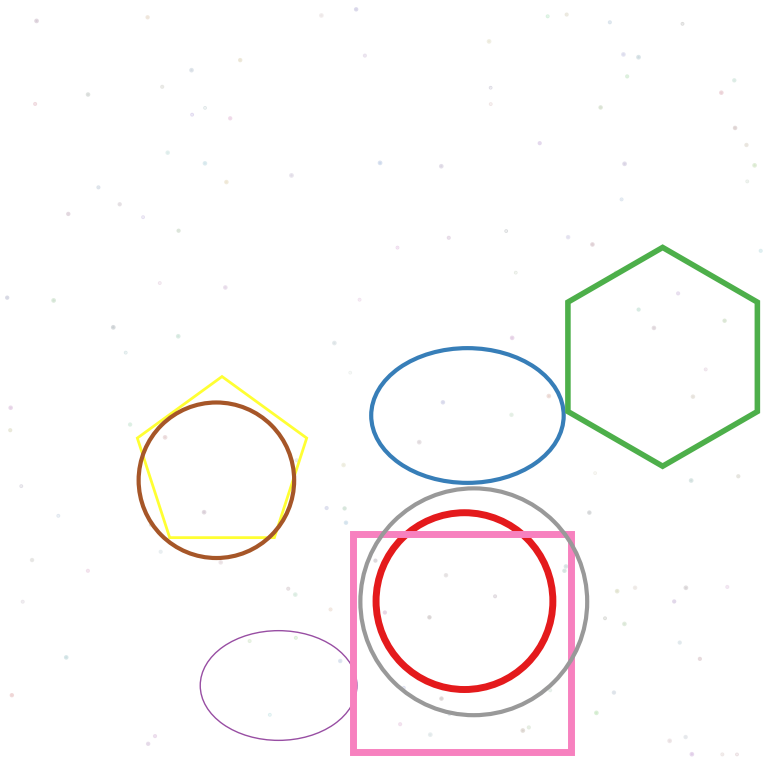[{"shape": "circle", "thickness": 2.5, "radius": 0.57, "center": [0.603, 0.219]}, {"shape": "oval", "thickness": 1.5, "radius": 0.62, "center": [0.607, 0.46]}, {"shape": "hexagon", "thickness": 2, "radius": 0.71, "center": [0.861, 0.537]}, {"shape": "oval", "thickness": 0.5, "radius": 0.51, "center": [0.362, 0.11]}, {"shape": "pentagon", "thickness": 1, "radius": 0.58, "center": [0.288, 0.395]}, {"shape": "circle", "thickness": 1.5, "radius": 0.5, "center": [0.281, 0.376]}, {"shape": "square", "thickness": 2.5, "radius": 0.71, "center": [0.6, 0.165]}, {"shape": "circle", "thickness": 1.5, "radius": 0.74, "center": [0.615, 0.218]}]